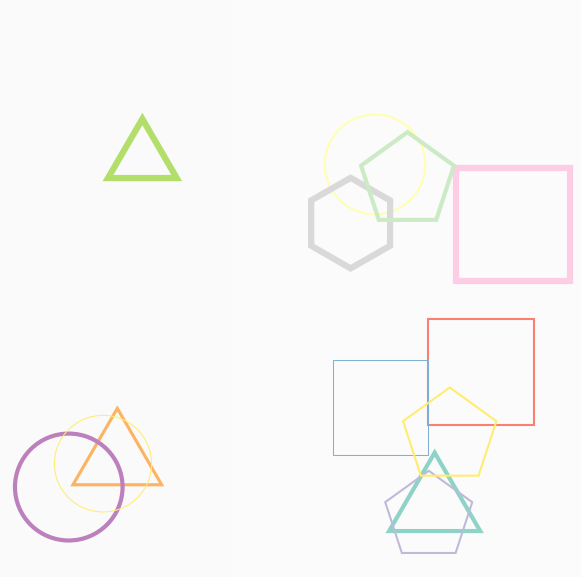[{"shape": "triangle", "thickness": 2, "radius": 0.45, "center": [0.748, 0.125]}, {"shape": "circle", "thickness": 1, "radius": 0.43, "center": [0.645, 0.714]}, {"shape": "pentagon", "thickness": 1, "radius": 0.39, "center": [0.738, 0.105]}, {"shape": "square", "thickness": 1, "radius": 0.46, "center": [0.828, 0.356]}, {"shape": "square", "thickness": 0.5, "radius": 0.41, "center": [0.655, 0.293]}, {"shape": "triangle", "thickness": 1.5, "radius": 0.44, "center": [0.202, 0.204]}, {"shape": "triangle", "thickness": 3, "radius": 0.34, "center": [0.245, 0.725]}, {"shape": "square", "thickness": 3, "radius": 0.49, "center": [0.883, 0.611]}, {"shape": "hexagon", "thickness": 3, "radius": 0.39, "center": [0.603, 0.613]}, {"shape": "circle", "thickness": 2, "radius": 0.46, "center": [0.118, 0.156]}, {"shape": "pentagon", "thickness": 2, "radius": 0.42, "center": [0.701, 0.686]}, {"shape": "circle", "thickness": 0.5, "radius": 0.42, "center": [0.177, 0.196]}, {"shape": "pentagon", "thickness": 1, "radius": 0.42, "center": [0.774, 0.244]}]